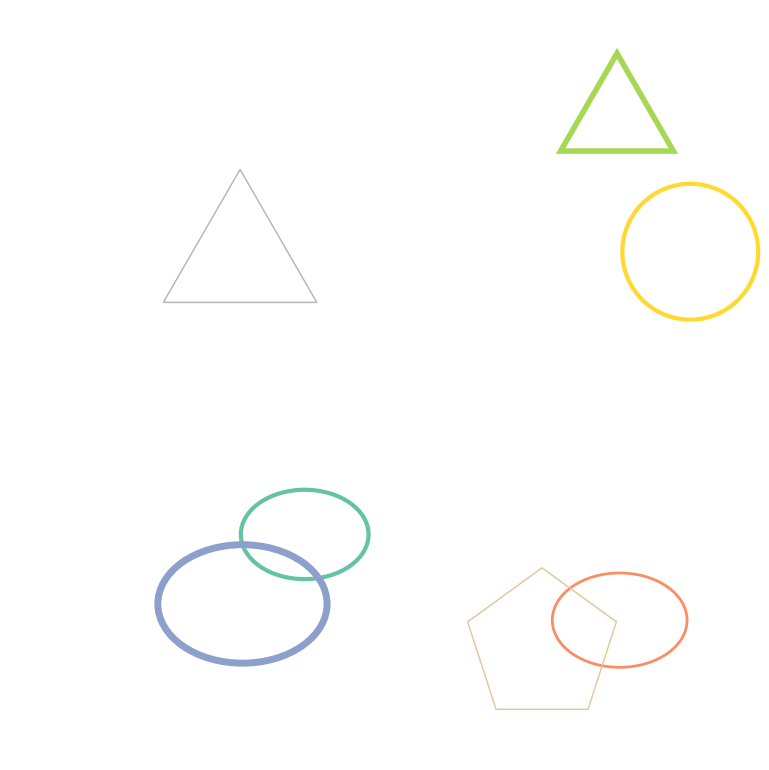[{"shape": "oval", "thickness": 1.5, "radius": 0.41, "center": [0.396, 0.306]}, {"shape": "oval", "thickness": 1, "radius": 0.44, "center": [0.805, 0.195]}, {"shape": "oval", "thickness": 2.5, "radius": 0.55, "center": [0.315, 0.216]}, {"shape": "triangle", "thickness": 2, "radius": 0.42, "center": [0.801, 0.846]}, {"shape": "circle", "thickness": 1.5, "radius": 0.44, "center": [0.896, 0.673]}, {"shape": "pentagon", "thickness": 0.5, "radius": 0.51, "center": [0.704, 0.161]}, {"shape": "triangle", "thickness": 0.5, "radius": 0.58, "center": [0.312, 0.665]}]